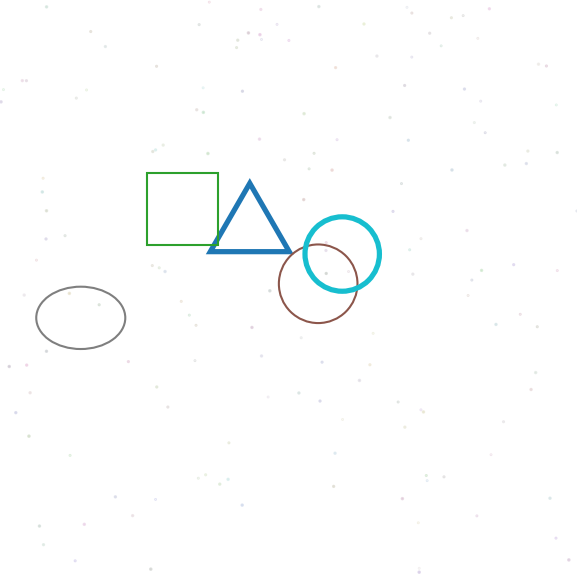[{"shape": "triangle", "thickness": 2.5, "radius": 0.39, "center": [0.433, 0.603]}, {"shape": "square", "thickness": 1, "radius": 0.31, "center": [0.316, 0.637]}, {"shape": "circle", "thickness": 1, "radius": 0.34, "center": [0.551, 0.508]}, {"shape": "oval", "thickness": 1, "radius": 0.39, "center": [0.14, 0.449]}, {"shape": "circle", "thickness": 2.5, "radius": 0.32, "center": [0.593, 0.559]}]